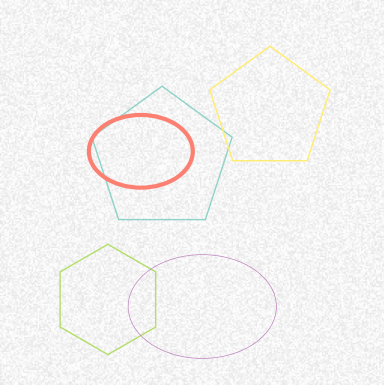[{"shape": "pentagon", "thickness": 1, "radius": 0.96, "center": [0.421, 0.585]}, {"shape": "oval", "thickness": 3, "radius": 0.67, "center": [0.366, 0.607]}, {"shape": "hexagon", "thickness": 1, "radius": 0.72, "center": [0.28, 0.222]}, {"shape": "oval", "thickness": 0.5, "radius": 0.96, "center": [0.525, 0.204]}, {"shape": "pentagon", "thickness": 1, "radius": 0.82, "center": [0.701, 0.716]}]